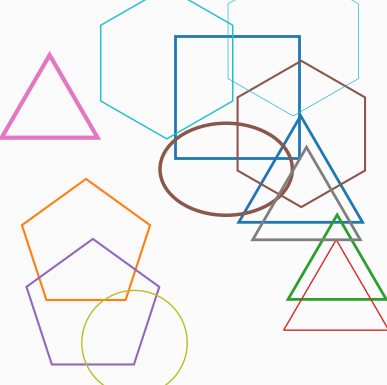[{"shape": "triangle", "thickness": 2, "radius": 0.92, "center": [0.776, 0.515]}, {"shape": "square", "thickness": 2, "radius": 0.8, "center": [0.612, 0.748]}, {"shape": "pentagon", "thickness": 1.5, "radius": 0.87, "center": [0.222, 0.361]}, {"shape": "triangle", "thickness": 2, "radius": 0.73, "center": [0.87, 0.296]}, {"shape": "triangle", "thickness": 1, "radius": 0.78, "center": [0.868, 0.221]}, {"shape": "pentagon", "thickness": 1.5, "radius": 0.9, "center": [0.24, 0.199]}, {"shape": "oval", "thickness": 2.5, "radius": 0.85, "center": [0.584, 0.56]}, {"shape": "hexagon", "thickness": 1.5, "radius": 0.95, "center": [0.778, 0.652]}, {"shape": "triangle", "thickness": 3, "radius": 0.72, "center": [0.128, 0.714]}, {"shape": "triangle", "thickness": 2, "radius": 0.8, "center": [0.791, 0.457]}, {"shape": "circle", "thickness": 1, "radius": 0.68, "center": [0.347, 0.11]}, {"shape": "hexagon", "thickness": 0.5, "radius": 0.97, "center": [0.757, 0.893]}, {"shape": "hexagon", "thickness": 1, "radius": 0.98, "center": [0.43, 0.836]}]